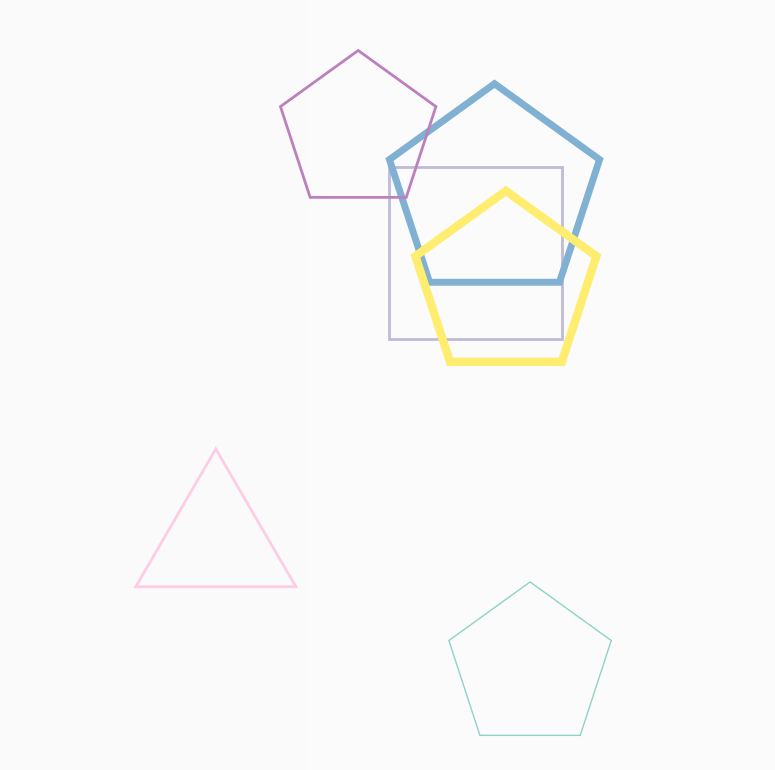[{"shape": "pentagon", "thickness": 0.5, "radius": 0.55, "center": [0.684, 0.134]}, {"shape": "square", "thickness": 1, "radius": 0.56, "center": [0.613, 0.672]}, {"shape": "pentagon", "thickness": 2.5, "radius": 0.71, "center": [0.638, 0.749]}, {"shape": "triangle", "thickness": 1, "radius": 0.6, "center": [0.278, 0.298]}, {"shape": "pentagon", "thickness": 1, "radius": 0.53, "center": [0.462, 0.829]}, {"shape": "pentagon", "thickness": 3, "radius": 0.61, "center": [0.653, 0.629]}]